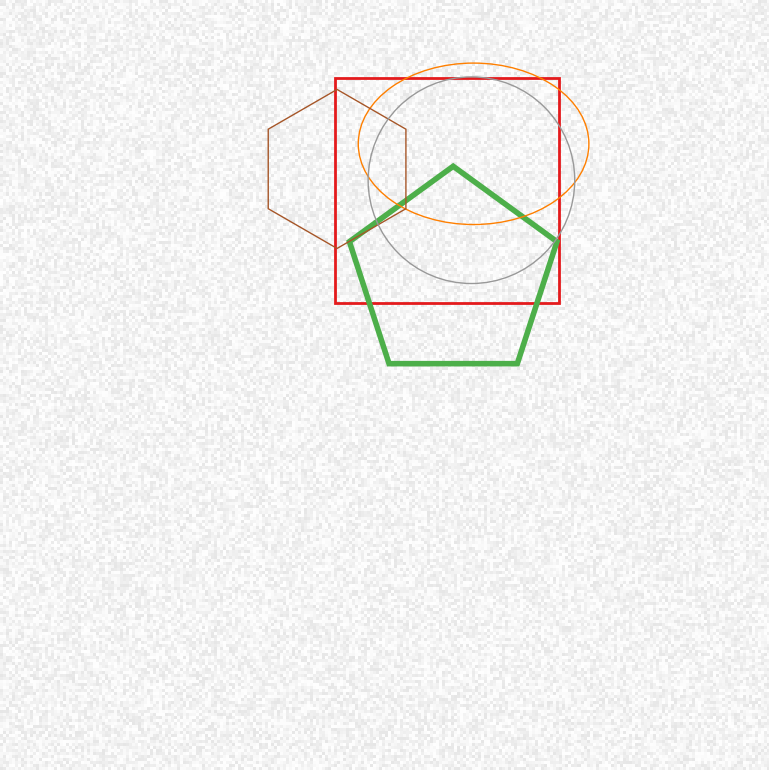[{"shape": "square", "thickness": 1, "radius": 0.73, "center": [0.58, 0.752]}, {"shape": "pentagon", "thickness": 2, "radius": 0.71, "center": [0.589, 0.642]}, {"shape": "oval", "thickness": 0.5, "radius": 0.75, "center": [0.615, 0.813]}, {"shape": "hexagon", "thickness": 0.5, "radius": 0.52, "center": [0.438, 0.781]}, {"shape": "circle", "thickness": 0.5, "radius": 0.67, "center": [0.612, 0.766]}]